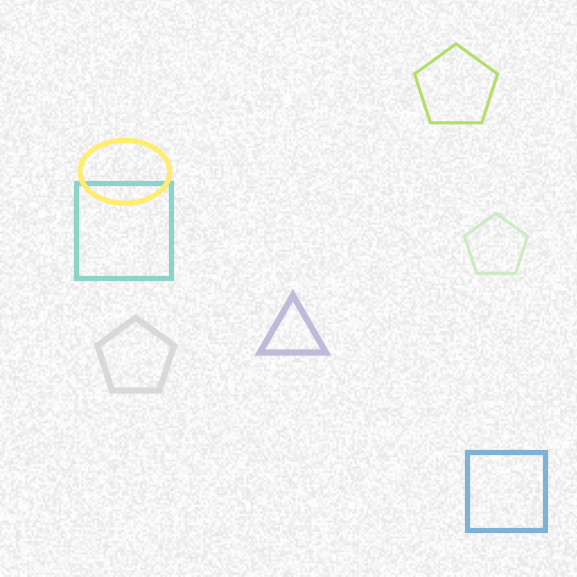[{"shape": "square", "thickness": 2.5, "radius": 0.41, "center": [0.214, 0.601]}, {"shape": "triangle", "thickness": 3, "radius": 0.33, "center": [0.507, 0.422]}, {"shape": "square", "thickness": 2.5, "radius": 0.34, "center": [0.877, 0.149]}, {"shape": "pentagon", "thickness": 1.5, "radius": 0.38, "center": [0.79, 0.848]}, {"shape": "pentagon", "thickness": 3, "radius": 0.35, "center": [0.235, 0.379]}, {"shape": "pentagon", "thickness": 1.5, "radius": 0.29, "center": [0.859, 0.572]}, {"shape": "oval", "thickness": 2.5, "radius": 0.39, "center": [0.216, 0.702]}]